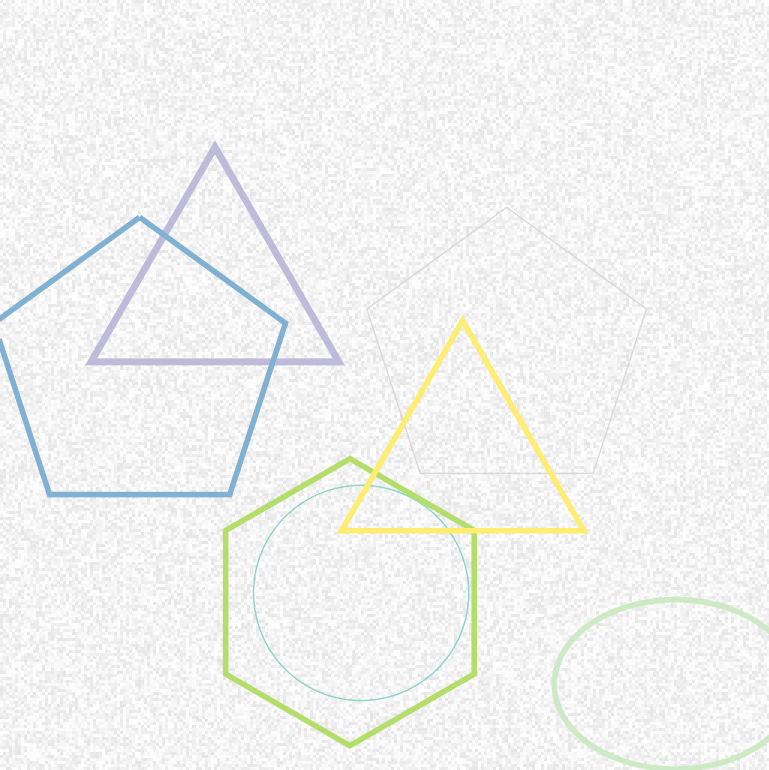[{"shape": "circle", "thickness": 0.5, "radius": 0.7, "center": [0.469, 0.23]}, {"shape": "triangle", "thickness": 2.5, "radius": 0.93, "center": [0.279, 0.623]}, {"shape": "pentagon", "thickness": 2, "radius": 1.0, "center": [0.181, 0.519]}, {"shape": "hexagon", "thickness": 2, "radius": 0.93, "center": [0.454, 0.218]}, {"shape": "pentagon", "thickness": 0.5, "radius": 0.95, "center": [0.658, 0.54]}, {"shape": "oval", "thickness": 2, "radius": 0.79, "center": [0.877, 0.111]}, {"shape": "triangle", "thickness": 2, "radius": 0.91, "center": [0.601, 0.402]}]